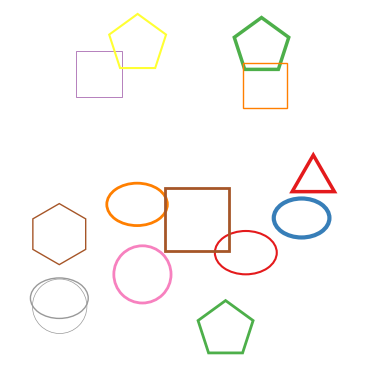[{"shape": "triangle", "thickness": 2.5, "radius": 0.32, "center": [0.814, 0.534]}, {"shape": "oval", "thickness": 1.5, "radius": 0.4, "center": [0.638, 0.344]}, {"shape": "oval", "thickness": 3, "radius": 0.36, "center": [0.783, 0.434]}, {"shape": "pentagon", "thickness": 2.5, "radius": 0.37, "center": [0.679, 0.88]}, {"shape": "pentagon", "thickness": 2, "radius": 0.38, "center": [0.586, 0.144]}, {"shape": "square", "thickness": 0.5, "radius": 0.3, "center": [0.257, 0.808]}, {"shape": "oval", "thickness": 2, "radius": 0.39, "center": [0.356, 0.469]}, {"shape": "square", "thickness": 1, "radius": 0.29, "center": [0.689, 0.777]}, {"shape": "pentagon", "thickness": 1.5, "radius": 0.39, "center": [0.357, 0.886]}, {"shape": "hexagon", "thickness": 1, "radius": 0.4, "center": [0.154, 0.392]}, {"shape": "square", "thickness": 2, "radius": 0.41, "center": [0.512, 0.43]}, {"shape": "circle", "thickness": 2, "radius": 0.37, "center": [0.37, 0.287]}, {"shape": "oval", "thickness": 1, "radius": 0.38, "center": [0.154, 0.225]}, {"shape": "circle", "thickness": 0.5, "radius": 0.35, "center": [0.155, 0.204]}]